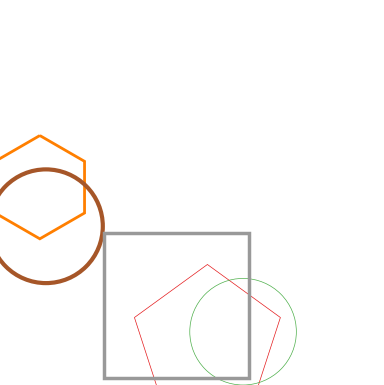[{"shape": "pentagon", "thickness": 0.5, "radius": 1.0, "center": [0.539, 0.114]}, {"shape": "circle", "thickness": 0.5, "radius": 0.69, "center": [0.631, 0.138]}, {"shape": "hexagon", "thickness": 2, "radius": 0.67, "center": [0.103, 0.514]}, {"shape": "circle", "thickness": 3, "radius": 0.74, "center": [0.119, 0.412]}, {"shape": "square", "thickness": 2.5, "radius": 0.94, "center": [0.458, 0.206]}]